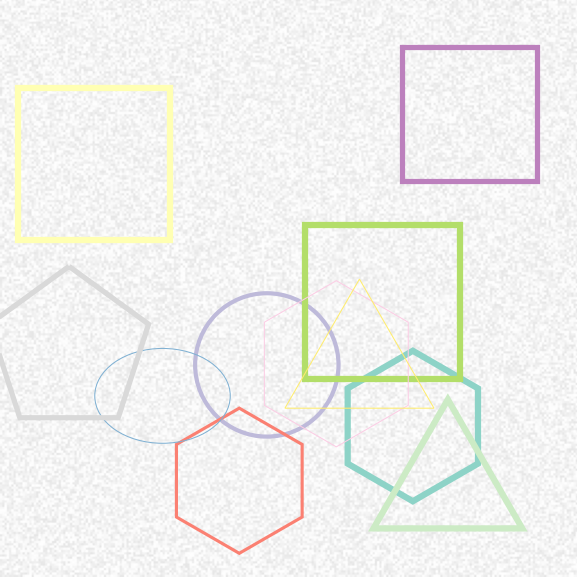[{"shape": "hexagon", "thickness": 3, "radius": 0.65, "center": [0.715, 0.261]}, {"shape": "square", "thickness": 3, "radius": 0.66, "center": [0.163, 0.716]}, {"shape": "circle", "thickness": 2, "radius": 0.62, "center": [0.462, 0.367]}, {"shape": "hexagon", "thickness": 1.5, "radius": 0.63, "center": [0.414, 0.167]}, {"shape": "oval", "thickness": 0.5, "radius": 0.59, "center": [0.281, 0.314]}, {"shape": "square", "thickness": 3, "radius": 0.67, "center": [0.662, 0.476]}, {"shape": "hexagon", "thickness": 0.5, "radius": 0.72, "center": [0.582, 0.369]}, {"shape": "pentagon", "thickness": 2.5, "radius": 0.72, "center": [0.12, 0.393]}, {"shape": "square", "thickness": 2.5, "radius": 0.58, "center": [0.813, 0.802]}, {"shape": "triangle", "thickness": 3, "radius": 0.74, "center": [0.775, 0.159]}, {"shape": "triangle", "thickness": 0.5, "radius": 0.75, "center": [0.622, 0.367]}]